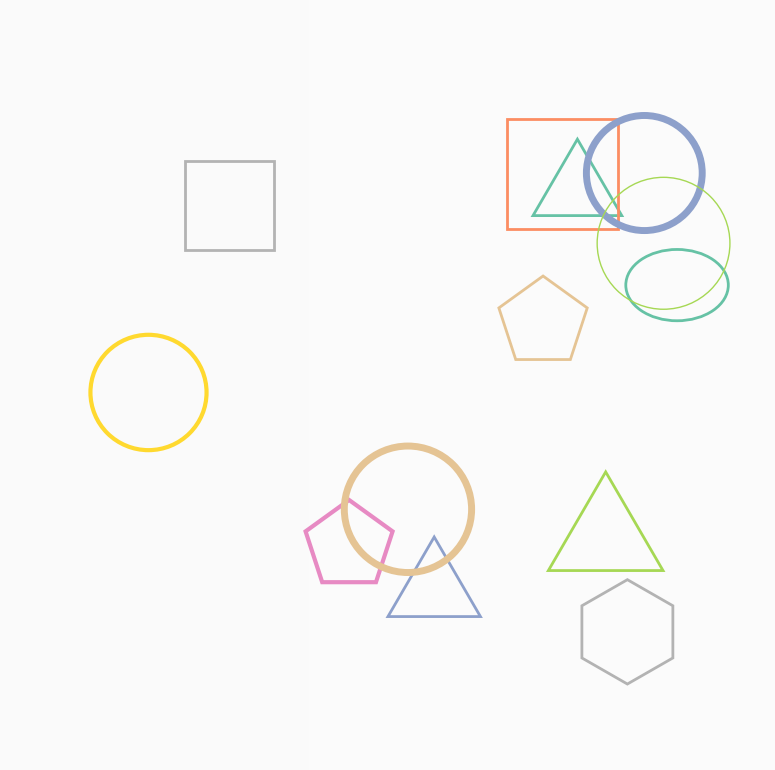[{"shape": "triangle", "thickness": 1, "radius": 0.33, "center": [0.745, 0.753]}, {"shape": "oval", "thickness": 1, "radius": 0.33, "center": [0.874, 0.63]}, {"shape": "square", "thickness": 1, "radius": 0.36, "center": [0.726, 0.774]}, {"shape": "triangle", "thickness": 1, "radius": 0.34, "center": [0.56, 0.234]}, {"shape": "circle", "thickness": 2.5, "radius": 0.37, "center": [0.831, 0.775]}, {"shape": "pentagon", "thickness": 1.5, "radius": 0.3, "center": [0.45, 0.292]}, {"shape": "triangle", "thickness": 1, "radius": 0.43, "center": [0.782, 0.302]}, {"shape": "circle", "thickness": 0.5, "radius": 0.43, "center": [0.856, 0.684]}, {"shape": "circle", "thickness": 1.5, "radius": 0.37, "center": [0.192, 0.49]}, {"shape": "pentagon", "thickness": 1, "radius": 0.3, "center": [0.701, 0.582]}, {"shape": "circle", "thickness": 2.5, "radius": 0.41, "center": [0.526, 0.339]}, {"shape": "square", "thickness": 1, "radius": 0.29, "center": [0.296, 0.734]}, {"shape": "hexagon", "thickness": 1, "radius": 0.34, "center": [0.81, 0.179]}]